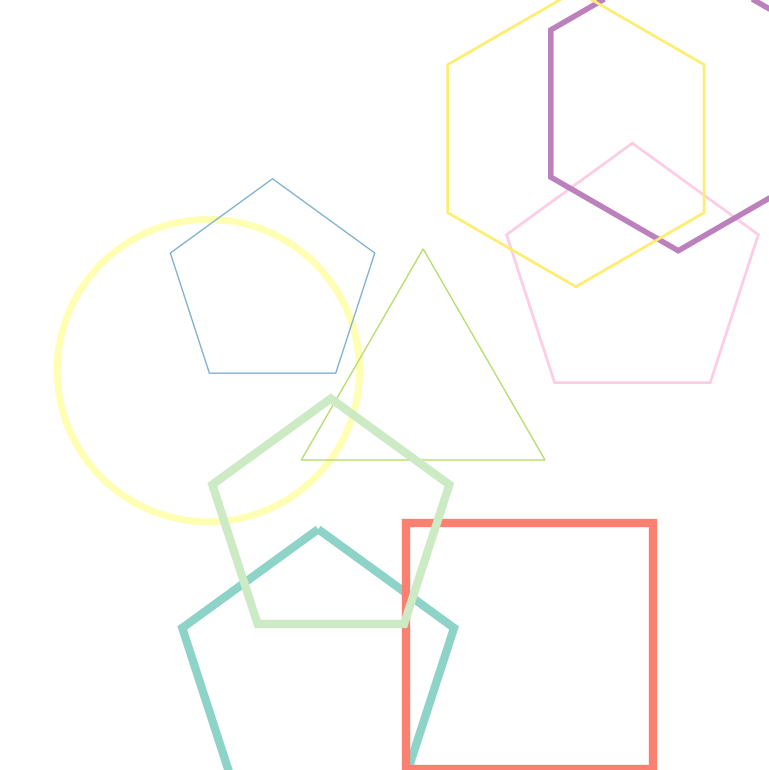[{"shape": "pentagon", "thickness": 3, "radius": 0.93, "center": [0.413, 0.127]}, {"shape": "circle", "thickness": 2.5, "radius": 0.98, "center": [0.271, 0.519]}, {"shape": "square", "thickness": 3, "radius": 0.8, "center": [0.687, 0.161]}, {"shape": "pentagon", "thickness": 0.5, "radius": 0.7, "center": [0.354, 0.628]}, {"shape": "triangle", "thickness": 0.5, "radius": 0.91, "center": [0.55, 0.494]}, {"shape": "pentagon", "thickness": 1, "radius": 0.86, "center": [0.821, 0.642]}, {"shape": "hexagon", "thickness": 2, "radius": 0.96, "center": [0.881, 0.866]}, {"shape": "pentagon", "thickness": 3, "radius": 0.81, "center": [0.43, 0.321]}, {"shape": "hexagon", "thickness": 1, "radius": 0.96, "center": [0.748, 0.82]}]